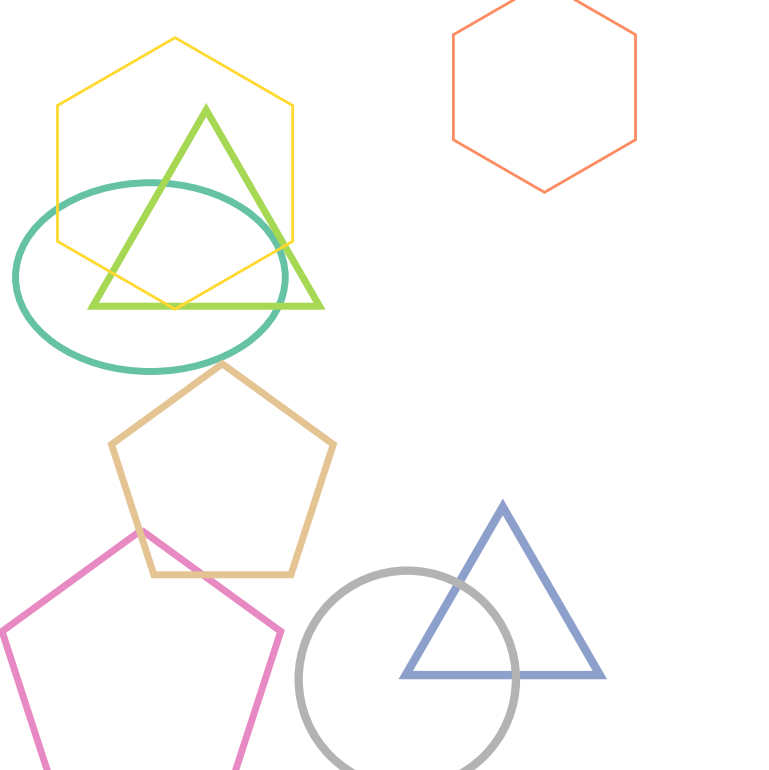[{"shape": "oval", "thickness": 2.5, "radius": 0.88, "center": [0.195, 0.64]}, {"shape": "hexagon", "thickness": 1, "radius": 0.68, "center": [0.707, 0.887]}, {"shape": "triangle", "thickness": 3, "radius": 0.73, "center": [0.653, 0.196]}, {"shape": "pentagon", "thickness": 2.5, "radius": 0.95, "center": [0.184, 0.121]}, {"shape": "triangle", "thickness": 2.5, "radius": 0.85, "center": [0.268, 0.687]}, {"shape": "hexagon", "thickness": 1, "radius": 0.88, "center": [0.227, 0.775]}, {"shape": "pentagon", "thickness": 2.5, "radius": 0.76, "center": [0.289, 0.376]}, {"shape": "circle", "thickness": 3, "radius": 0.71, "center": [0.529, 0.118]}]